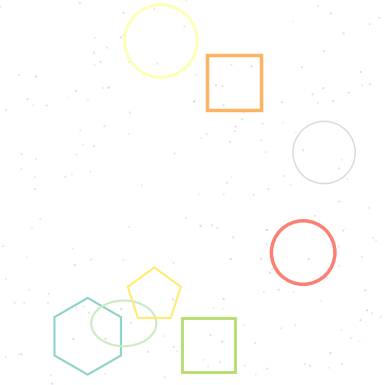[{"shape": "hexagon", "thickness": 1.5, "radius": 0.5, "center": [0.228, 0.126]}, {"shape": "circle", "thickness": 2, "radius": 0.47, "center": [0.418, 0.893]}, {"shape": "circle", "thickness": 2.5, "radius": 0.41, "center": [0.787, 0.344]}, {"shape": "square", "thickness": 2.5, "radius": 0.36, "center": [0.608, 0.785]}, {"shape": "square", "thickness": 2, "radius": 0.35, "center": [0.542, 0.104]}, {"shape": "circle", "thickness": 1, "radius": 0.4, "center": [0.842, 0.604]}, {"shape": "oval", "thickness": 1.5, "radius": 0.42, "center": [0.321, 0.16]}, {"shape": "pentagon", "thickness": 1.5, "radius": 0.36, "center": [0.401, 0.233]}]